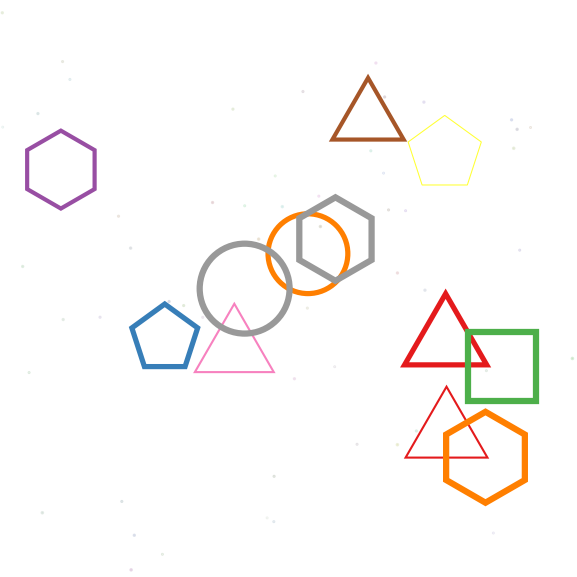[{"shape": "triangle", "thickness": 1, "radius": 0.41, "center": [0.773, 0.248]}, {"shape": "triangle", "thickness": 2.5, "radius": 0.41, "center": [0.772, 0.408]}, {"shape": "pentagon", "thickness": 2.5, "radius": 0.3, "center": [0.285, 0.413]}, {"shape": "square", "thickness": 3, "radius": 0.3, "center": [0.869, 0.364]}, {"shape": "hexagon", "thickness": 2, "radius": 0.34, "center": [0.105, 0.705]}, {"shape": "circle", "thickness": 2.5, "radius": 0.35, "center": [0.533, 0.56]}, {"shape": "hexagon", "thickness": 3, "radius": 0.39, "center": [0.841, 0.207]}, {"shape": "pentagon", "thickness": 0.5, "radius": 0.33, "center": [0.77, 0.733]}, {"shape": "triangle", "thickness": 2, "radius": 0.36, "center": [0.637, 0.793]}, {"shape": "triangle", "thickness": 1, "radius": 0.39, "center": [0.406, 0.394]}, {"shape": "hexagon", "thickness": 3, "radius": 0.36, "center": [0.581, 0.585]}, {"shape": "circle", "thickness": 3, "radius": 0.39, "center": [0.424, 0.499]}]